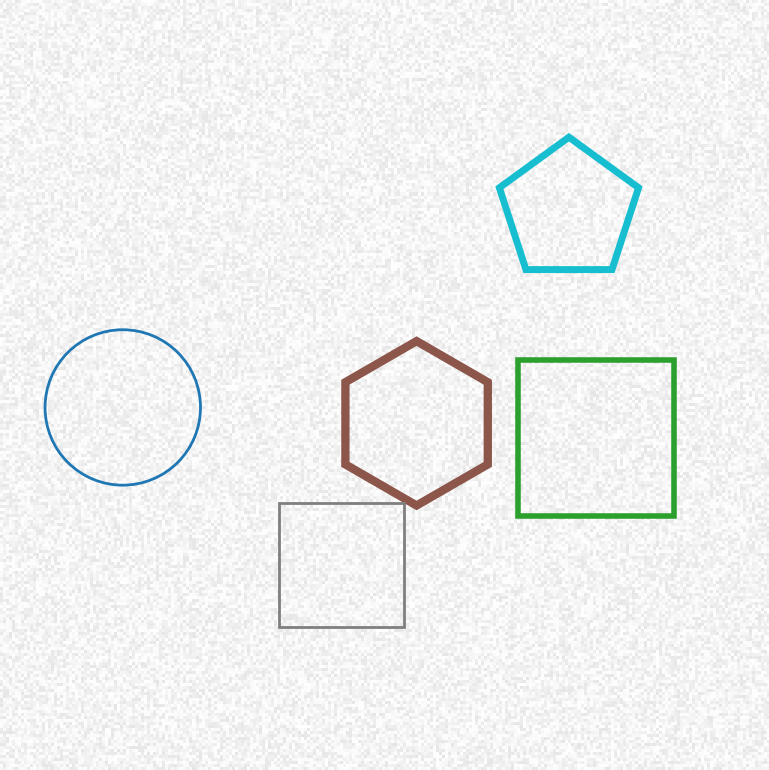[{"shape": "circle", "thickness": 1, "radius": 0.5, "center": [0.159, 0.471]}, {"shape": "square", "thickness": 2, "radius": 0.51, "center": [0.774, 0.431]}, {"shape": "hexagon", "thickness": 3, "radius": 0.53, "center": [0.541, 0.45]}, {"shape": "square", "thickness": 1, "radius": 0.4, "center": [0.443, 0.266]}, {"shape": "pentagon", "thickness": 2.5, "radius": 0.48, "center": [0.739, 0.727]}]